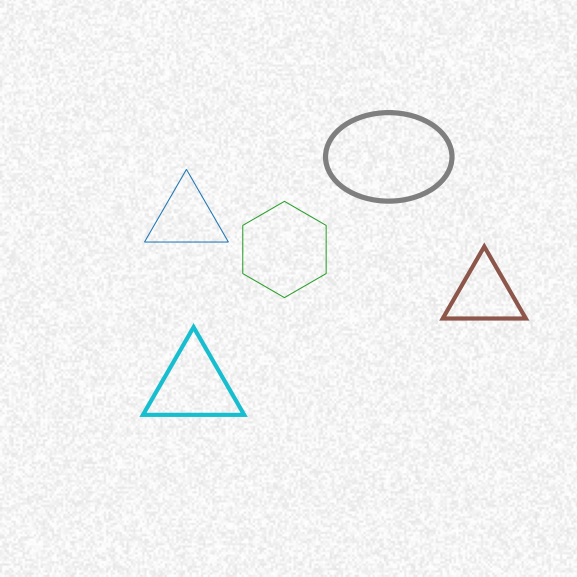[{"shape": "triangle", "thickness": 0.5, "radius": 0.42, "center": [0.323, 0.622]}, {"shape": "hexagon", "thickness": 0.5, "radius": 0.42, "center": [0.493, 0.567]}, {"shape": "triangle", "thickness": 2, "radius": 0.42, "center": [0.839, 0.489]}, {"shape": "oval", "thickness": 2.5, "radius": 0.55, "center": [0.673, 0.727]}, {"shape": "triangle", "thickness": 2, "radius": 0.51, "center": [0.335, 0.331]}]